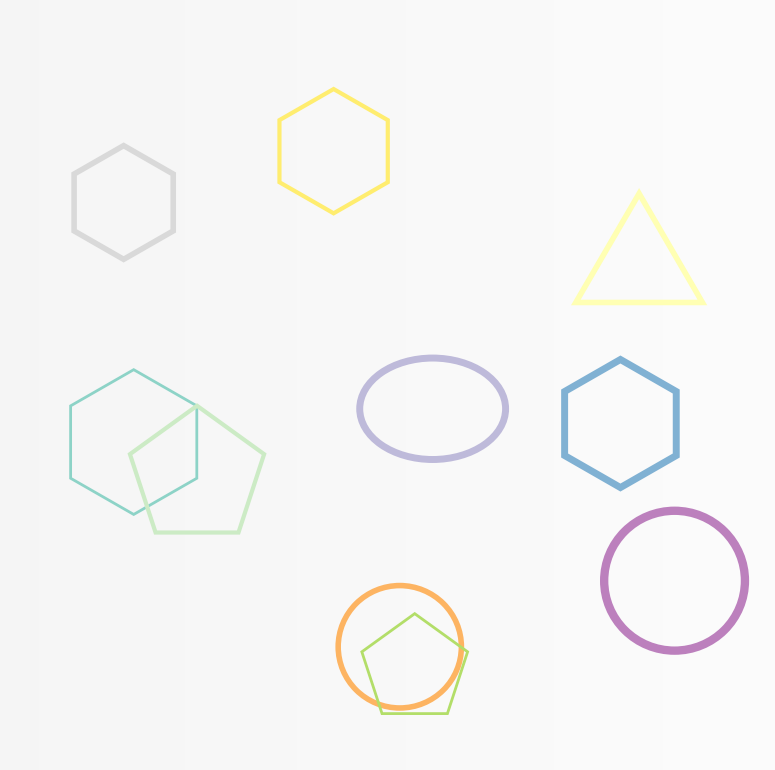[{"shape": "hexagon", "thickness": 1, "radius": 0.47, "center": [0.173, 0.426]}, {"shape": "triangle", "thickness": 2, "radius": 0.47, "center": [0.825, 0.654]}, {"shape": "oval", "thickness": 2.5, "radius": 0.47, "center": [0.558, 0.469]}, {"shape": "hexagon", "thickness": 2.5, "radius": 0.42, "center": [0.801, 0.45]}, {"shape": "circle", "thickness": 2, "radius": 0.4, "center": [0.516, 0.16]}, {"shape": "pentagon", "thickness": 1, "radius": 0.36, "center": [0.535, 0.131]}, {"shape": "hexagon", "thickness": 2, "radius": 0.37, "center": [0.16, 0.737]}, {"shape": "circle", "thickness": 3, "radius": 0.45, "center": [0.87, 0.246]}, {"shape": "pentagon", "thickness": 1.5, "radius": 0.46, "center": [0.254, 0.382]}, {"shape": "hexagon", "thickness": 1.5, "radius": 0.4, "center": [0.43, 0.804]}]